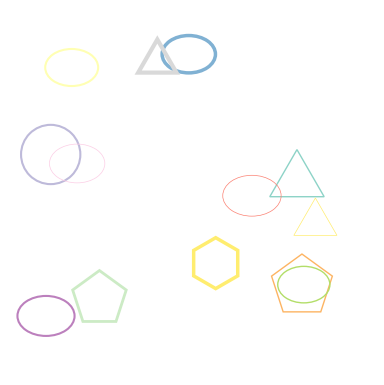[{"shape": "triangle", "thickness": 1, "radius": 0.41, "center": [0.771, 0.53]}, {"shape": "oval", "thickness": 1.5, "radius": 0.34, "center": [0.186, 0.825]}, {"shape": "circle", "thickness": 1.5, "radius": 0.39, "center": [0.132, 0.599]}, {"shape": "oval", "thickness": 0.5, "radius": 0.38, "center": [0.654, 0.492]}, {"shape": "oval", "thickness": 2.5, "radius": 0.35, "center": [0.49, 0.859]}, {"shape": "pentagon", "thickness": 1, "radius": 0.42, "center": [0.784, 0.257]}, {"shape": "oval", "thickness": 1, "radius": 0.34, "center": [0.789, 0.261]}, {"shape": "oval", "thickness": 0.5, "radius": 0.36, "center": [0.2, 0.575]}, {"shape": "triangle", "thickness": 3, "radius": 0.29, "center": [0.409, 0.84]}, {"shape": "oval", "thickness": 1.5, "radius": 0.37, "center": [0.119, 0.179]}, {"shape": "pentagon", "thickness": 2, "radius": 0.37, "center": [0.258, 0.224]}, {"shape": "triangle", "thickness": 0.5, "radius": 0.32, "center": [0.819, 0.421]}, {"shape": "hexagon", "thickness": 2.5, "radius": 0.33, "center": [0.56, 0.317]}]